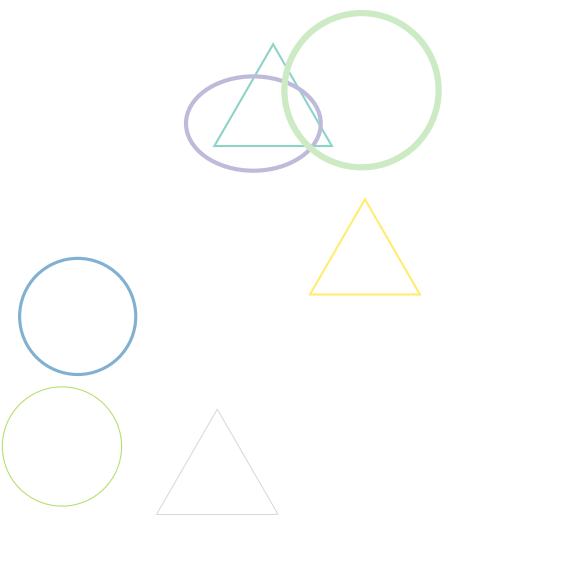[{"shape": "triangle", "thickness": 1, "radius": 0.59, "center": [0.473, 0.805]}, {"shape": "oval", "thickness": 2, "radius": 0.58, "center": [0.439, 0.785]}, {"shape": "circle", "thickness": 1.5, "radius": 0.5, "center": [0.135, 0.451]}, {"shape": "circle", "thickness": 0.5, "radius": 0.52, "center": [0.107, 0.226]}, {"shape": "triangle", "thickness": 0.5, "radius": 0.61, "center": [0.376, 0.169]}, {"shape": "circle", "thickness": 3, "radius": 0.67, "center": [0.626, 0.843]}, {"shape": "triangle", "thickness": 1, "radius": 0.55, "center": [0.632, 0.544]}]